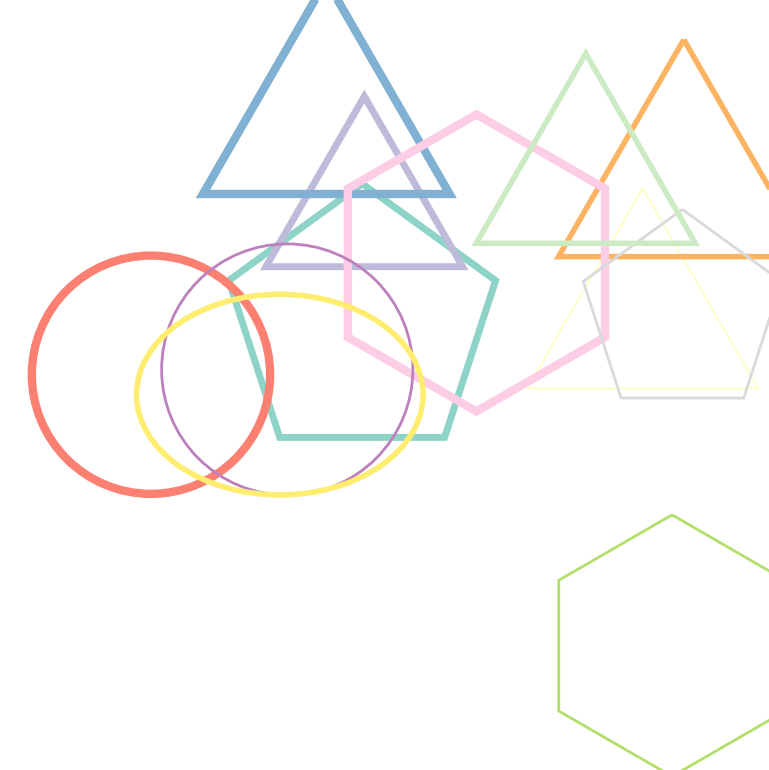[{"shape": "pentagon", "thickness": 2.5, "radius": 0.91, "center": [0.47, 0.579]}, {"shape": "triangle", "thickness": 0.5, "radius": 0.87, "center": [0.835, 0.582]}, {"shape": "triangle", "thickness": 2.5, "radius": 0.74, "center": [0.473, 0.727]}, {"shape": "circle", "thickness": 3, "radius": 0.77, "center": [0.196, 0.513]}, {"shape": "triangle", "thickness": 3, "radius": 0.92, "center": [0.424, 0.841]}, {"shape": "triangle", "thickness": 2, "radius": 0.94, "center": [0.888, 0.761]}, {"shape": "hexagon", "thickness": 1, "radius": 0.85, "center": [0.873, 0.162]}, {"shape": "hexagon", "thickness": 3, "radius": 0.96, "center": [0.619, 0.659]}, {"shape": "pentagon", "thickness": 1, "radius": 0.68, "center": [0.886, 0.593]}, {"shape": "circle", "thickness": 1, "radius": 0.82, "center": [0.373, 0.52]}, {"shape": "triangle", "thickness": 2, "radius": 0.82, "center": [0.761, 0.766]}, {"shape": "oval", "thickness": 2, "radius": 0.93, "center": [0.363, 0.488]}]